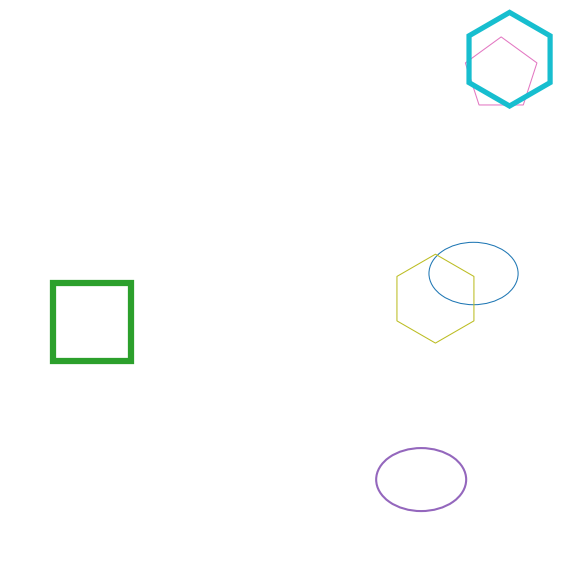[{"shape": "oval", "thickness": 0.5, "radius": 0.39, "center": [0.82, 0.526]}, {"shape": "square", "thickness": 3, "radius": 0.34, "center": [0.159, 0.442]}, {"shape": "oval", "thickness": 1, "radius": 0.39, "center": [0.729, 0.169]}, {"shape": "pentagon", "thickness": 0.5, "radius": 0.33, "center": [0.868, 0.87]}, {"shape": "hexagon", "thickness": 0.5, "radius": 0.38, "center": [0.754, 0.482]}, {"shape": "hexagon", "thickness": 2.5, "radius": 0.41, "center": [0.882, 0.897]}]